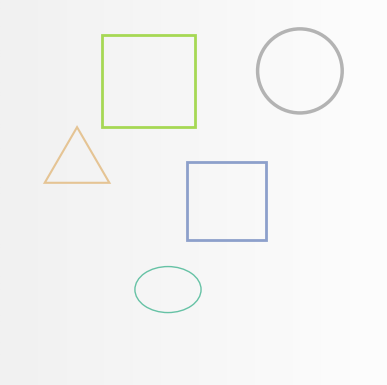[{"shape": "oval", "thickness": 1, "radius": 0.43, "center": [0.434, 0.248]}, {"shape": "square", "thickness": 2, "radius": 0.51, "center": [0.585, 0.478]}, {"shape": "square", "thickness": 2, "radius": 0.6, "center": [0.383, 0.789]}, {"shape": "triangle", "thickness": 1.5, "radius": 0.48, "center": [0.199, 0.573]}, {"shape": "circle", "thickness": 2.5, "radius": 0.55, "center": [0.774, 0.816]}]